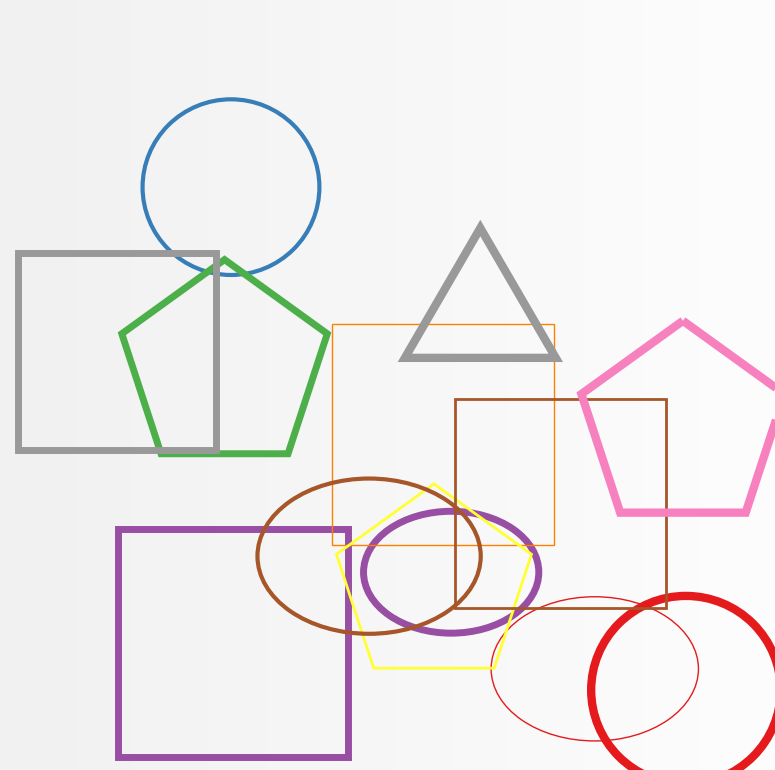[{"shape": "oval", "thickness": 0.5, "radius": 0.67, "center": [0.767, 0.131]}, {"shape": "circle", "thickness": 3, "radius": 0.61, "center": [0.885, 0.104]}, {"shape": "circle", "thickness": 1.5, "radius": 0.57, "center": [0.298, 0.757]}, {"shape": "pentagon", "thickness": 2.5, "radius": 0.7, "center": [0.29, 0.523]}, {"shape": "oval", "thickness": 2.5, "radius": 0.57, "center": [0.582, 0.257]}, {"shape": "square", "thickness": 2.5, "radius": 0.74, "center": [0.301, 0.165]}, {"shape": "square", "thickness": 0.5, "radius": 0.72, "center": [0.571, 0.436]}, {"shape": "pentagon", "thickness": 1, "radius": 0.66, "center": [0.56, 0.239]}, {"shape": "square", "thickness": 1, "radius": 0.68, "center": [0.723, 0.346]}, {"shape": "oval", "thickness": 1.5, "radius": 0.72, "center": [0.476, 0.278]}, {"shape": "pentagon", "thickness": 3, "radius": 0.69, "center": [0.881, 0.446]}, {"shape": "triangle", "thickness": 3, "radius": 0.56, "center": [0.62, 0.591]}, {"shape": "square", "thickness": 2.5, "radius": 0.64, "center": [0.151, 0.544]}]